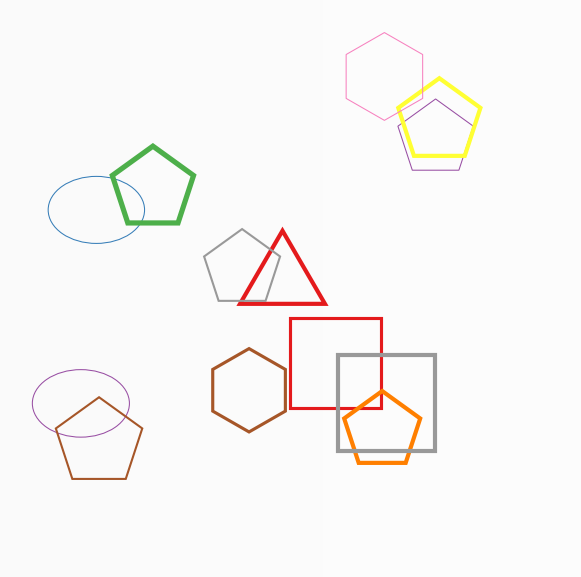[{"shape": "square", "thickness": 1.5, "radius": 0.39, "center": [0.577, 0.37]}, {"shape": "triangle", "thickness": 2, "radius": 0.42, "center": [0.486, 0.515]}, {"shape": "oval", "thickness": 0.5, "radius": 0.41, "center": [0.166, 0.636]}, {"shape": "pentagon", "thickness": 2.5, "radius": 0.37, "center": [0.263, 0.673]}, {"shape": "pentagon", "thickness": 0.5, "radius": 0.34, "center": [0.749, 0.76]}, {"shape": "oval", "thickness": 0.5, "radius": 0.42, "center": [0.139, 0.301]}, {"shape": "pentagon", "thickness": 2, "radius": 0.34, "center": [0.658, 0.253]}, {"shape": "pentagon", "thickness": 2, "radius": 0.37, "center": [0.756, 0.789]}, {"shape": "hexagon", "thickness": 1.5, "radius": 0.36, "center": [0.428, 0.323]}, {"shape": "pentagon", "thickness": 1, "radius": 0.39, "center": [0.17, 0.233]}, {"shape": "hexagon", "thickness": 0.5, "radius": 0.38, "center": [0.661, 0.867]}, {"shape": "square", "thickness": 2, "radius": 0.42, "center": [0.664, 0.301]}, {"shape": "pentagon", "thickness": 1, "radius": 0.34, "center": [0.416, 0.534]}]